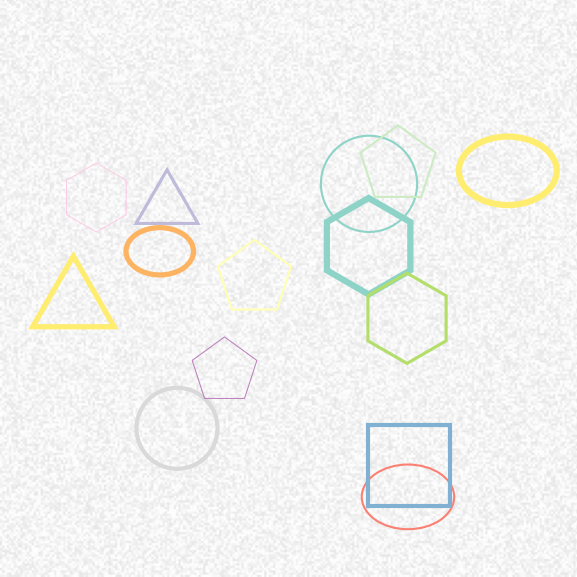[{"shape": "hexagon", "thickness": 3, "radius": 0.42, "center": [0.638, 0.573]}, {"shape": "circle", "thickness": 1, "radius": 0.42, "center": [0.639, 0.681]}, {"shape": "pentagon", "thickness": 1, "radius": 0.33, "center": [0.441, 0.517]}, {"shape": "triangle", "thickness": 1.5, "radius": 0.31, "center": [0.289, 0.643]}, {"shape": "oval", "thickness": 1, "radius": 0.4, "center": [0.706, 0.139]}, {"shape": "square", "thickness": 2, "radius": 0.35, "center": [0.709, 0.193]}, {"shape": "oval", "thickness": 2.5, "radius": 0.29, "center": [0.277, 0.564]}, {"shape": "hexagon", "thickness": 1.5, "radius": 0.39, "center": [0.705, 0.448]}, {"shape": "hexagon", "thickness": 0.5, "radius": 0.3, "center": [0.167, 0.657]}, {"shape": "circle", "thickness": 2, "radius": 0.35, "center": [0.307, 0.257]}, {"shape": "pentagon", "thickness": 0.5, "radius": 0.29, "center": [0.389, 0.357]}, {"shape": "pentagon", "thickness": 1, "radius": 0.34, "center": [0.689, 0.714]}, {"shape": "triangle", "thickness": 2.5, "radius": 0.41, "center": [0.127, 0.474]}, {"shape": "oval", "thickness": 3, "radius": 0.42, "center": [0.879, 0.703]}]